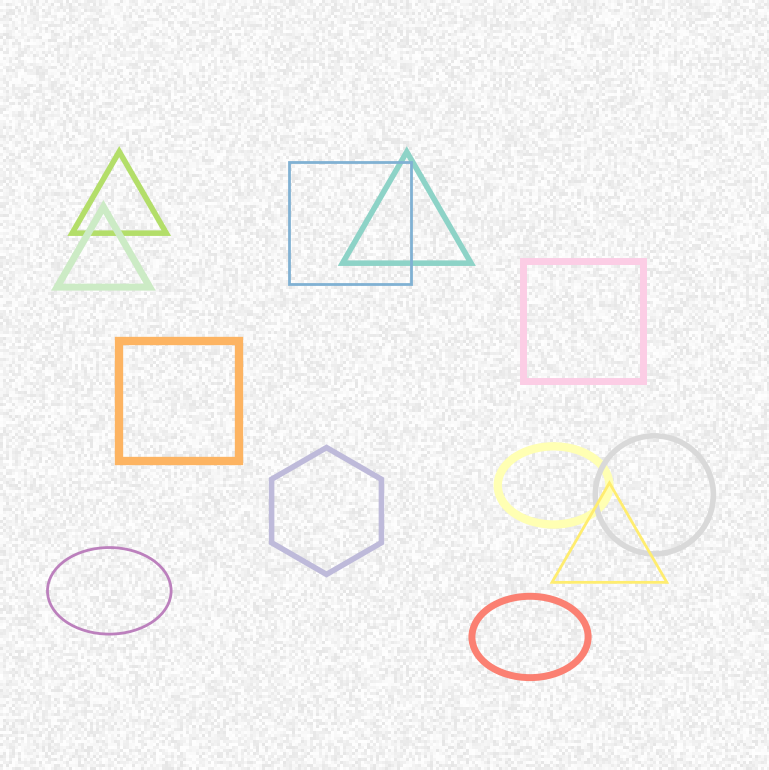[{"shape": "triangle", "thickness": 2, "radius": 0.48, "center": [0.528, 0.706]}, {"shape": "oval", "thickness": 3, "radius": 0.36, "center": [0.719, 0.37]}, {"shape": "hexagon", "thickness": 2, "radius": 0.41, "center": [0.424, 0.336]}, {"shape": "oval", "thickness": 2.5, "radius": 0.38, "center": [0.688, 0.173]}, {"shape": "square", "thickness": 1, "radius": 0.4, "center": [0.455, 0.71]}, {"shape": "square", "thickness": 3, "radius": 0.39, "center": [0.232, 0.479]}, {"shape": "triangle", "thickness": 2, "radius": 0.35, "center": [0.155, 0.732]}, {"shape": "square", "thickness": 2.5, "radius": 0.39, "center": [0.757, 0.583]}, {"shape": "circle", "thickness": 2, "radius": 0.38, "center": [0.85, 0.357]}, {"shape": "oval", "thickness": 1, "radius": 0.4, "center": [0.142, 0.233]}, {"shape": "triangle", "thickness": 2.5, "radius": 0.35, "center": [0.134, 0.662]}, {"shape": "triangle", "thickness": 1, "radius": 0.43, "center": [0.791, 0.287]}]